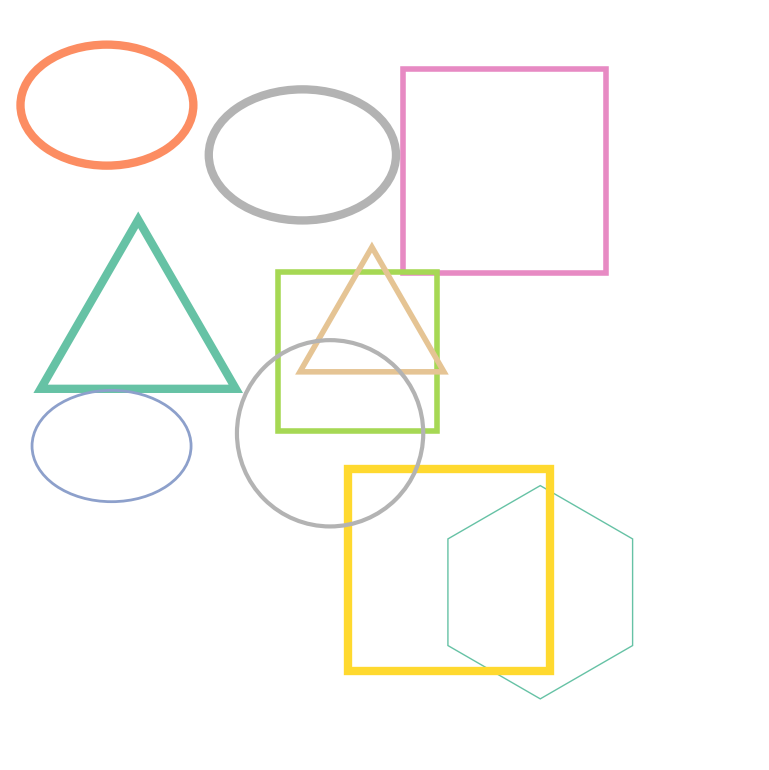[{"shape": "triangle", "thickness": 3, "radius": 0.73, "center": [0.18, 0.568]}, {"shape": "hexagon", "thickness": 0.5, "radius": 0.69, "center": [0.702, 0.231]}, {"shape": "oval", "thickness": 3, "radius": 0.56, "center": [0.139, 0.863]}, {"shape": "oval", "thickness": 1, "radius": 0.52, "center": [0.145, 0.421]}, {"shape": "square", "thickness": 2, "radius": 0.66, "center": [0.655, 0.778]}, {"shape": "square", "thickness": 2, "radius": 0.52, "center": [0.464, 0.544]}, {"shape": "square", "thickness": 3, "radius": 0.66, "center": [0.583, 0.26]}, {"shape": "triangle", "thickness": 2, "radius": 0.54, "center": [0.483, 0.571]}, {"shape": "oval", "thickness": 3, "radius": 0.61, "center": [0.393, 0.799]}, {"shape": "circle", "thickness": 1.5, "radius": 0.6, "center": [0.429, 0.437]}]